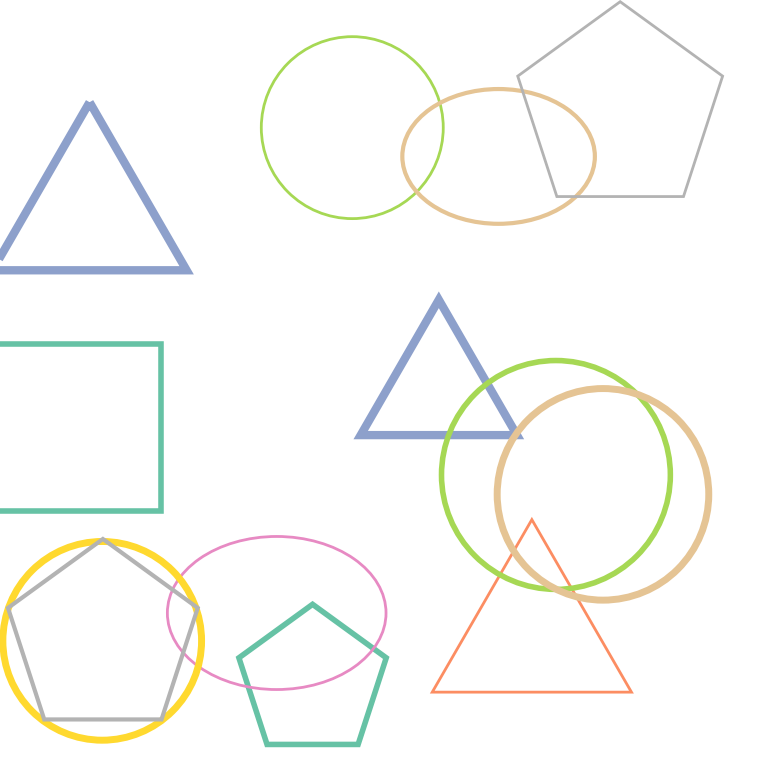[{"shape": "pentagon", "thickness": 2, "radius": 0.5, "center": [0.406, 0.115]}, {"shape": "square", "thickness": 2, "radius": 0.54, "center": [0.101, 0.445]}, {"shape": "triangle", "thickness": 1, "radius": 0.75, "center": [0.691, 0.176]}, {"shape": "triangle", "thickness": 3, "radius": 0.59, "center": [0.57, 0.494]}, {"shape": "triangle", "thickness": 3, "radius": 0.73, "center": [0.116, 0.722]}, {"shape": "oval", "thickness": 1, "radius": 0.71, "center": [0.359, 0.204]}, {"shape": "circle", "thickness": 2, "radius": 0.74, "center": [0.722, 0.383]}, {"shape": "circle", "thickness": 1, "radius": 0.59, "center": [0.458, 0.834]}, {"shape": "circle", "thickness": 2.5, "radius": 0.65, "center": [0.133, 0.168]}, {"shape": "circle", "thickness": 2.5, "radius": 0.69, "center": [0.783, 0.358]}, {"shape": "oval", "thickness": 1.5, "radius": 0.63, "center": [0.648, 0.797]}, {"shape": "pentagon", "thickness": 1.5, "radius": 0.65, "center": [0.134, 0.17]}, {"shape": "pentagon", "thickness": 1, "radius": 0.7, "center": [0.805, 0.858]}]